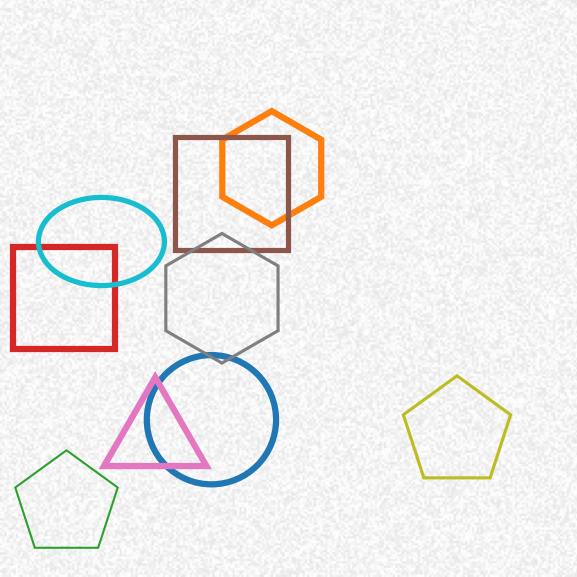[{"shape": "circle", "thickness": 3, "radius": 0.56, "center": [0.366, 0.272]}, {"shape": "hexagon", "thickness": 3, "radius": 0.49, "center": [0.471, 0.708]}, {"shape": "pentagon", "thickness": 1, "radius": 0.47, "center": [0.115, 0.126]}, {"shape": "square", "thickness": 3, "radius": 0.44, "center": [0.111, 0.483]}, {"shape": "square", "thickness": 2.5, "radius": 0.49, "center": [0.401, 0.664]}, {"shape": "triangle", "thickness": 3, "radius": 0.51, "center": [0.269, 0.243]}, {"shape": "hexagon", "thickness": 1.5, "radius": 0.56, "center": [0.384, 0.483]}, {"shape": "pentagon", "thickness": 1.5, "radius": 0.49, "center": [0.791, 0.251]}, {"shape": "oval", "thickness": 2.5, "radius": 0.55, "center": [0.176, 0.581]}]